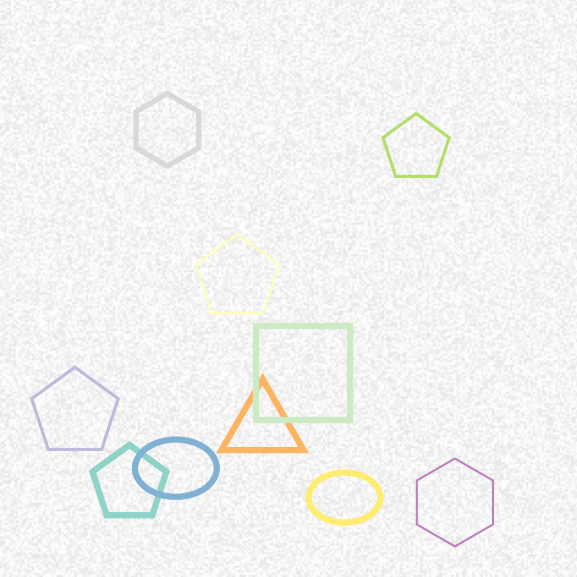[{"shape": "pentagon", "thickness": 3, "radius": 0.34, "center": [0.224, 0.161]}, {"shape": "pentagon", "thickness": 1, "radius": 0.38, "center": [0.411, 0.518]}, {"shape": "pentagon", "thickness": 1.5, "radius": 0.39, "center": [0.13, 0.285]}, {"shape": "oval", "thickness": 3, "radius": 0.35, "center": [0.305, 0.188]}, {"shape": "triangle", "thickness": 3, "radius": 0.41, "center": [0.455, 0.261]}, {"shape": "pentagon", "thickness": 1.5, "radius": 0.3, "center": [0.721, 0.742]}, {"shape": "hexagon", "thickness": 2.5, "radius": 0.31, "center": [0.29, 0.774]}, {"shape": "hexagon", "thickness": 1, "radius": 0.38, "center": [0.788, 0.129]}, {"shape": "square", "thickness": 3, "radius": 0.41, "center": [0.525, 0.353]}, {"shape": "oval", "thickness": 3, "radius": 0.31, "center": [0.596, 0.137]}]